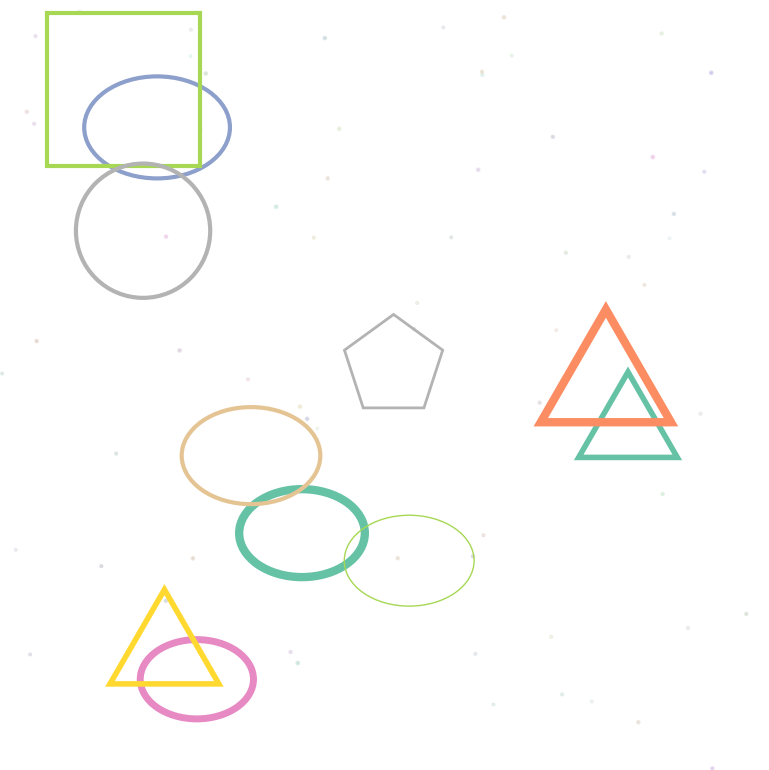[{"shape": "oval", "thickness": 3, "radius": 0.41, "center": [0.392, 0.308]}, {"shape": "triangle", "thickness": 2, "radius": 0.37, "center": [0.816, 0.443]}, {"shape": "triangle", "thickness": 3, "radius": 0.49, "center": [0.787, 0.5]}, {"shape": "oval", "thickness": 1.5, "radius": 0.47, "center": [0.204, 0.835]}, {"shape": "oval", "thickness": 2.5, "radius": 0.37, "center": [0.256, 0.118]}, {"shape": "oval", "thickness": 0.5, "radius": 0.42, "center": [0.531, 0.272]}, {"shape": "square", "thickness": 1.5, "radius": 0.5, "center": [0.16, 0.884]}, {"shape": "triangle", "thickness": 2, "radius": 0.41, "center": [0.214, 0.153]}, {"shape": "oval", "thickness": 1.5, "radius": 0.45, "center": [0.326, 0.408]}, {"shape": "pentagon", "thickness": 1, "radius": 0.34, "center": [0.511, 0.525]}, {"shape": "circle", "thickness": 1.5, "radius": 0.44, "center": [0.186, 0.7]}]